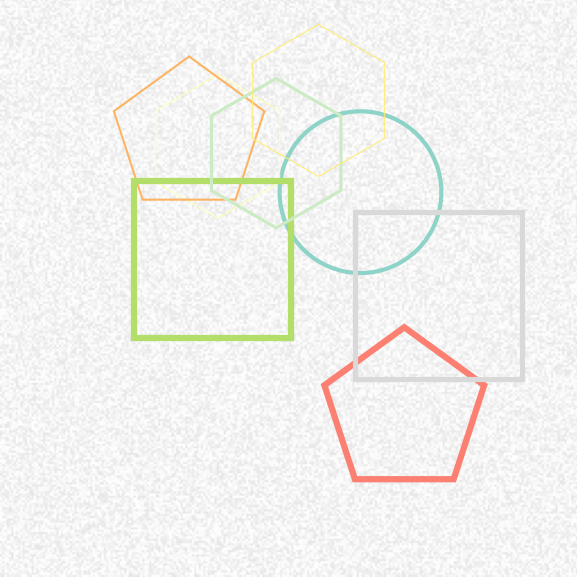[{"shape": "circle", "thickness": 2, "radius": 0.7, "center": [0.624, 0.666]}, {"shape": "hexagon", "thickness": 0.5, "radius": 0.62, "center": [0.377, 0.746]}, {"shape": "pentagon", "thickness": 3, "radius": 0.73, "center": [0.7, 0.287]}, {"shape": "pentagon", "thickness": 1, "radius": 0.68, "center": [0.327, 0.764]}, {"shape": "square", "thickness": 3, "radius": 0.68, "center": [0.368, 0.549]}, {"shape": "square", "thickness": 2.5, "radius": 0.72, "center": [0.759, 0.488]}, {"shape": "hexagon", "thickness": 1.5, "radius": 0.65, "center": [0.478, 0.734]}, {"shape": "hexagon", "thickness": 0.5, "radius": 0.66, "center": [0.552, 0.825]}]